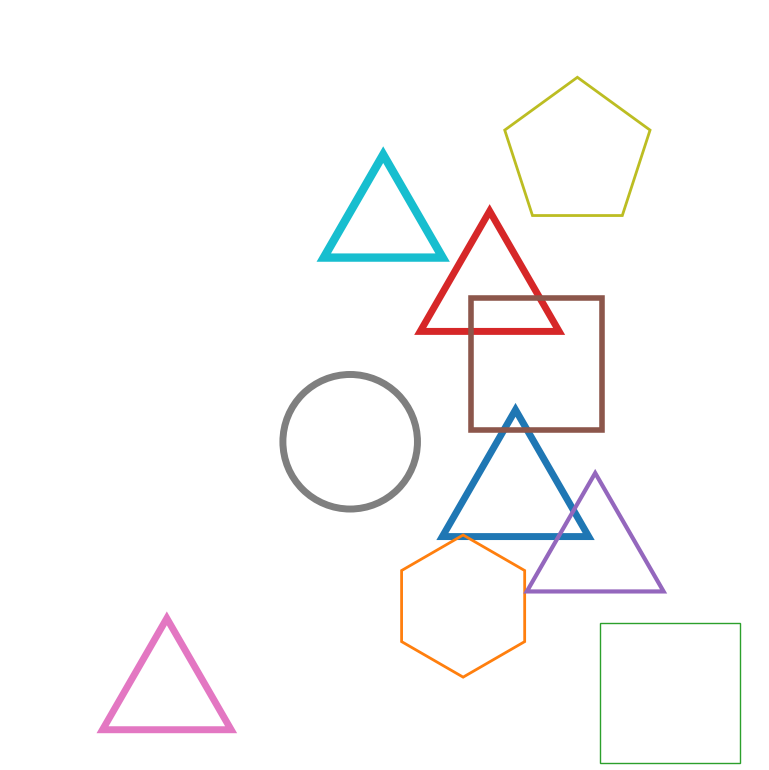[{"shape": "triangle", "thickness": 2.5, "radius": 0.55, "center": [0.67, 0.358]}, {"shape": "hexagon", "thickness": 1, "radius": 0.46, "center": [0.601, 0.213]}, {"shape": "square", "thickness": 0.5, "radius": 0.45, "center": [0.87, 0.1]}, {"shape": "triangle", "thickness": 2.5, "radius": 0.52, "center": [0.636, 0.622]}, {"shape": "triangle", "thickness": 1.5, "radius": 0.51, "center": [0.773, 0.283]}, {"shape": "square", "thickness": 2, "radius": 0.43, "center": [0.696, 0.527]}, {"shape": "triangle", "thickness": 2.5, "radius": 0.48, "center": [0.217, 0.101]}, {"shape": "circle", "thickness": 2.5, "radius": 0.44, "center": [0.455, 0.426]}, {"shape": "pentagon", "thickness": 1, "radius": 0.5, "center": [0.75, 0.8]}, {"shape": "triangle", "thickness": 3, "radius": 0.45, "center": [0.498, 0.71]}]